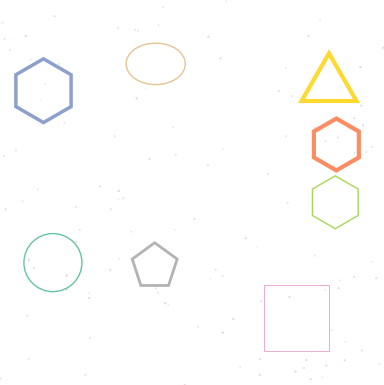[{"shape": "circle", "thickness": 1, "radius": 0.38, "center": [0.137, 0.318]}, {"shape": "hexagon", "thickness": 3, "radius": 0.34, "center": [0.874, 0.625]}, {"shape": "hexagon", "thickness": 2.5, "radius": 0.41, "center": [0.113, 0.764]}, {"shape": "square", "thickness": 0.5, "radius": 0.43, "center": [0.77, 0.174]}, {"shape": "hexagon", "thickness": 1, "radius": 0.34, "center": [0.871, 0.475]}, {"shape": "triangle", "thickness": 3, "radius": 0.41, "center": [0.855, 0.779]}, {"shape": "oval", "thickness": 1, "radius": 0.38, "center": [0.404, 0.834]}, {"shape": "pentagon", "thickness": 2, "radius": 0.31, "center": [0.402, 0.308]}]